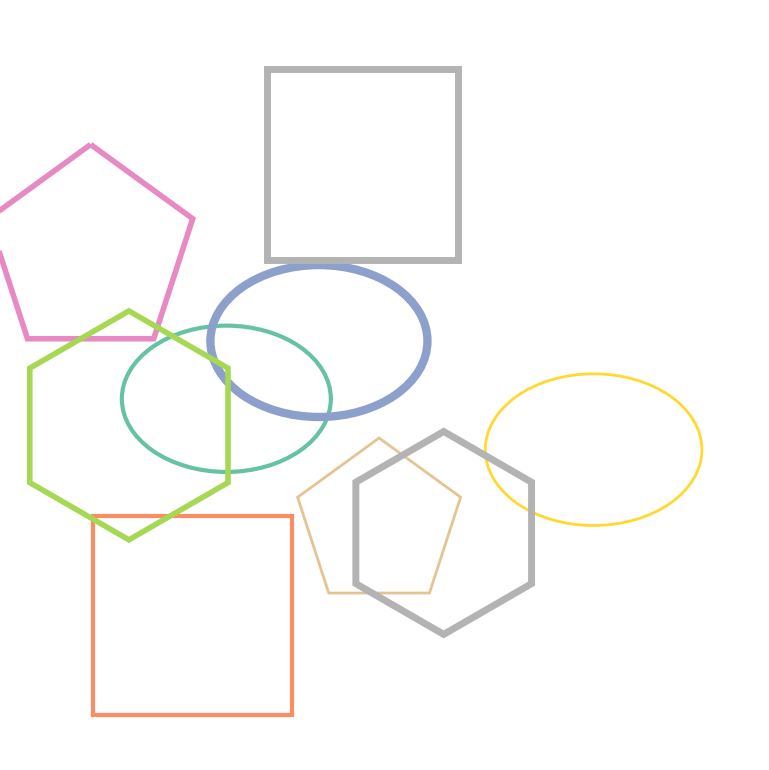[{"shape": "oval", "thickness": 1.5, "radius": 0.68, "center": [0.294, 0.482]}, {"shape": "square", "thickness": 1.5, "radius": 0.65, "center": [0.25, 0.2]}, {"shape": "oval", "thickness": 3, "radius": 0.7, "center": [0.414, 0.557]}, {"shape": "pentagon", "thickness": 2, "radius": 0.7, "center": [0.118, 0.673]}, {"shape": "hexagon", "thickness": 2, "radius": 0.74, "center": [0.167, 0.448]}, {"shape": "oval", "thickness": 1, "radius": 0.7, "center": [0.771, 0.416]}, {"shape": "pentagon", "thickness": 1, "radius": 0.56, "center": [0.492, 0.32]}, {"shape": "square", "thickness": 2.5, "radius": 0.62, "center": [0.471, 0.786]}, {"shape": "hexagon", "thickness": 2.5, "radius": 0.66, "center": [0.576, 0.308]}]